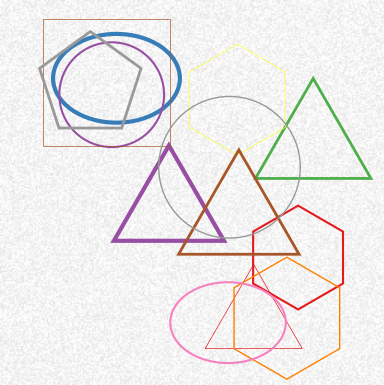[{"shape": "hexagon", "thickness": 1.5, "radius": 0.67, "center": [0.774, 0.331]}, {"shape": "triangle", "thickness": 0.5, "radius": 0.73, "center": [0.659, 0.167]}, {"shape": "oval", "thickness": 3, "radius": 0.82, "center": [0.303, 0.797]}, {"shape": "triangle", "thickness": 2, "radius": 0.87, "center": [0.814, 0.623]}, {"shape": "circle", "thickness": 1.5, "radius": 0.68, "center": [0.29, 0.754]}, {"shape": "triangle", "thickness": 3, "radius": 0.83, "center": [0.439, 0.457]}, {"shape": "hexagon", "thickness": 1, "radius": 0.79, "center": [0.745, 0.174]}, {"shape": "hexagon", "thickness": 0.5, "radius": 0.72, "center": [0.617, 0.741]}, {"shape": "square", "thickness": 0.5, "radius": 0.83, "center": [0.277, 0.786]}, {"shape": "triangle", "thickness": 2, "radius": 0.9, "center": [0.62, 0.43]}, {"shape": "oval", "thickness": 1.5, "radius": 0.75, "center": [0.592, 0.162]}, {"shape": "pentagon", "thickness": 2, "radius": 0.69, "center": [0.235, 0.78]}, {"shape": "circle", "thickness": 1, "radius": 0.92, "center": [0.596, 0.566]}]